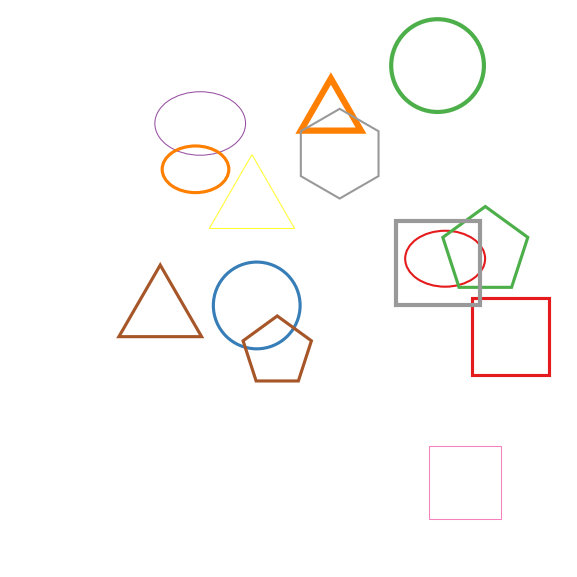[{"shape": "oval", "thickness": 1, "radius": 0.35, "center": [0.771, 0.551]}, {"shape": "square", "thickness": 1.5, "radius": 0.34, "center": [0.884, 0.417]}, {"shape": "circle", "thickness": 1.5, "radius": 0.38, "center": [0.445, 0.47]}, {"shape": "pentagon", "thickness": 1.5, "radius": 0.39, "center": [0.84, 0.564]}, {"shape": "circle", "thickness": 2, "radius": 0.4, "center": [0.758, 0.886]}, {"shape": "oval", "thickness": 0.5, "radius": 0.39, "center": [0.347, 0.785]}, {"shape": "triangle", "thickness": 3, "radius": 0.3, "center": [0.573, 0.803]}, {"shape": "oval", "thickness": 1.5, "radius": 0.29, "center": [0.339, 0.706]}, {"shape": "triangle", "thickness": 0.5, "radius": 0.43, "center": [0.436, 0.646]}, {"shape": "triangle", "thickness": 1.5, "radius": 0.41, "center": [0.277, 0.458]}, {"shape": "pentagon", "thickness": 1.5, "radius": 0.31, "center": [0.48, 0.39]}, {"shape": "square", "thickness": 0.5, "radius": 0.31, "center": [0.806, 0.163]}, {"shape": "hexagon", "thickness": 1, "radius": 0.39, "center": [0.588, 0.733]}, {"shape": "square", "thickness": 2, "radius": 0.36, "center": [0.759, 0.544]}]